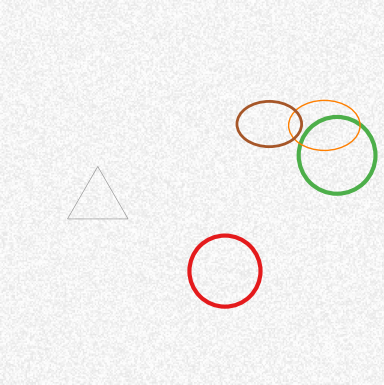[{"shape": "circle", "thickness": 3, "radius": 0.46, "center": [0.584, 0.296]}, {"shape": "circle", "thickness": 3, "radius": 0.5, "center": [0.876, 0.597]}, {"shape": "oval", "thickness": 1, "radius": 0.46, "center": [0.842, 0.674]}, {"shape": "oval", "thickness": 2, "radius": 0.42, "center": [0.699, 0.678]}, {"shape": "triangle", "thickness": 0.5, "radius": 0.45, "center": [0.254, 0.477]}]